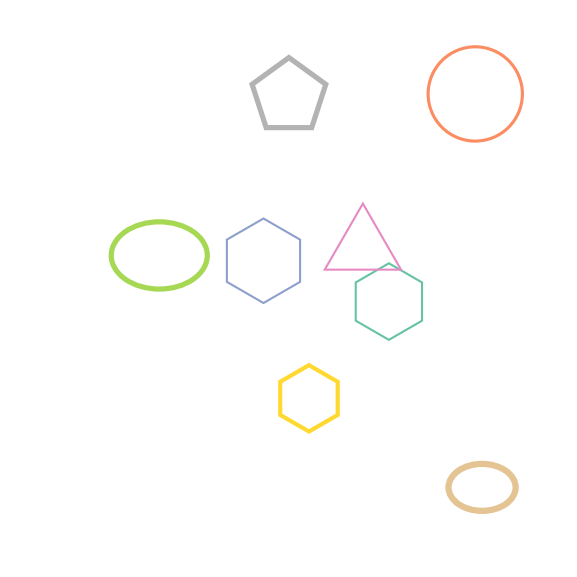[{"shape": "hexagon", "thickness": 1, "radius": 0.33, "center": [0.673, 0.477]}, {"shape": "circle", "thickness": 1.5, "radius": 0.41, "center": [0.823, 0.836]}, {"shape": "hexagon", "thickness": 1, "radius": 0.37, "center": [0.456, 0.548]}, {"shape": "triangle", "thickness": 1, "radius": 0.38, "center": [0.628, 0.57]}, {"shape": "oval", "thickness": 2.5, "radius": 0.42, "center": [0.276, 0.557]}, {"shape": "hexagon", "thickness": 2, "radius": 0.29, "center": [0.535, 0.309]}, {"shape": "oval", "thickness": 3, "radius": 0.29, "center": [0.835, 0.155]}, {"shape": "pentagon", "thickness": 2.5, "radius": 0.34, "center": [0.5, 0.832]}]